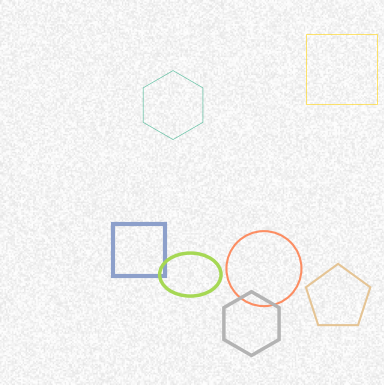[{"shape": "hexagon", "thickness": 0.5, "radius": 0.45, "center": [0.449, 0.727]}, {"shape": "circle", "thickness": 1.5, "radius": 0.49, "center": [0.686, 0.302]}, {"shape": "square", "thickness": 3, "radius": 0.34, "center": [0.361, 0.35]}, {"shape": "oval", "thickness": 2.5, "radius": 0.4, "center": [0.494, 0.287]}, {"shape": "square", "thickness": 0.5, "radius": 0.46, "center": [0.887, 0.82]}, {"shape": "pentagon", "thickness": 1.5, "radius": 0.44, "center": [0.878, 0.227]}, {"shape": "hexagon", "thickness": 2.5, "radius": 0.41, "center": [0.653, 0.16]}]